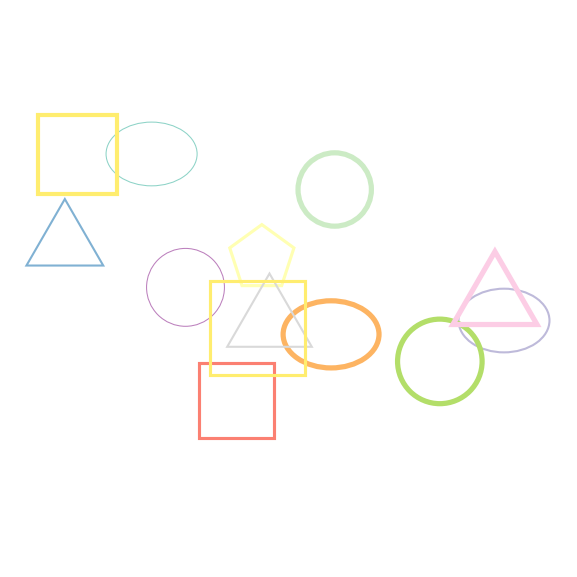[{"shape": "oval", "thickness": 0.5, "radius": 0.39, "center": [0.262, 0.733]}, {"shape": "pentagon", "thickness": 1.5, "radius": 0.29, "center": [0.453, 0.552]}, {"shape": "oval", "thickness": 1, "radius": 0.39, "center": [0.873, 0.444]}, {"shape": "square", "thickness": 1.5, "radius": 0.32, "center": [0.409, 0.306]}, {"shape": "triangle", "thickness": 1, "radius": 0.38, "center": [0.112, 0.578]}, {"shape": "oval", "thickness": 2.5, "radius": 0.42, "center": [0.573, 0.42]}, {"shape": "circle", "thickness": 2.5, "radius": 0.37, "center": [0.762, 0.373]}, {"shape": "triangle", "thickness": 2.5, "radius": 0.42, "center": [0.857, 0.479]}, {"shape": "triangle", "thickness": 1, "radius": 0.42, "center": [0.467, 0.441]}, {"shape": "circle", "thickness": 0.5, "radius": 0.34, "center": [0.321, 0.502]}, {"shape": "circle", "thickness": 2.5, "radius": 0.32, "center": [0.58, 0.671]}, {"shape": "square", "thickness": 1.5, "radius": 0.41, "center": [0.446, 0.431]}, {"shape": "square", "thickness": 2, "radius": 0.34, "center": [0.134, 0.732]}]